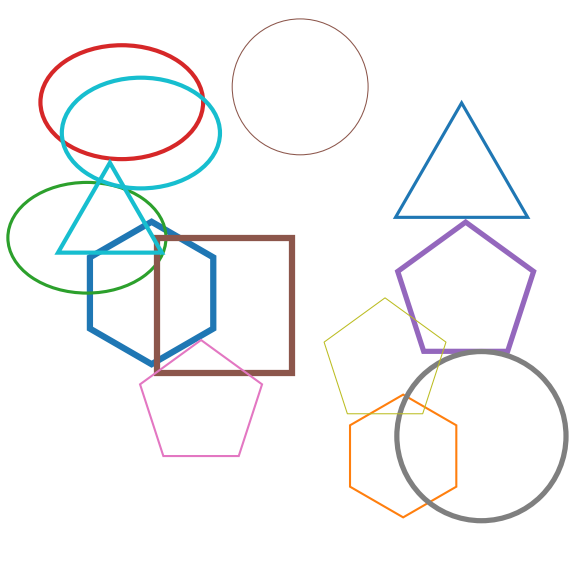[{"shape": "triangle", "thickness": 1.5, "radius": 0.66, "center": [0.799, 0.689]}, {"shape": "hexagon", "thickness": 3, "radius": 0.62, "center": [0.263, 0.492]}, {"shape": "hexagon", "thickness": 1, "radius": 0.53, "center": [0.698, 0.21]}, {"shape": "oval", "thickness": 1.5, "radius": 0.68, "center": [0.151, 0.587]}, {"shape": "oval", "thickness": 2, "radius": 0.7, "center": [0.211, 0.822]}, {"shape": "pentagon", "thickness": 2.5, "radius": 0.62, "center": [0.806, 0.491]}, {"shape": "square", "thickness": 3, "radius": 0.58, "center": [0.389, 0.47]}, {"shape": "circle", "thickness": 0.5, "radius": 0.59, "center": [0.52, 0.849]}, {"shape": "pentagon", "thickness": 1, "radius": 0.56, "center": [0.348, 0.299]}, {"shape": "circle", "thickness": 2.5, "radius": 0.73, "center": [0.834, 0.244]}, {"shape": "pentagon", "thickness": 0.5, "radius": 0.55, "center": [0.667, 0.372]}, {"shape": "oval", "thickness": 2, "radius": 0.68, "center": [0.244, 0.769]}, {"shape": "triangle", "thickness": 2, "radius": 0.52, "center": [0.19, 0.614]}]